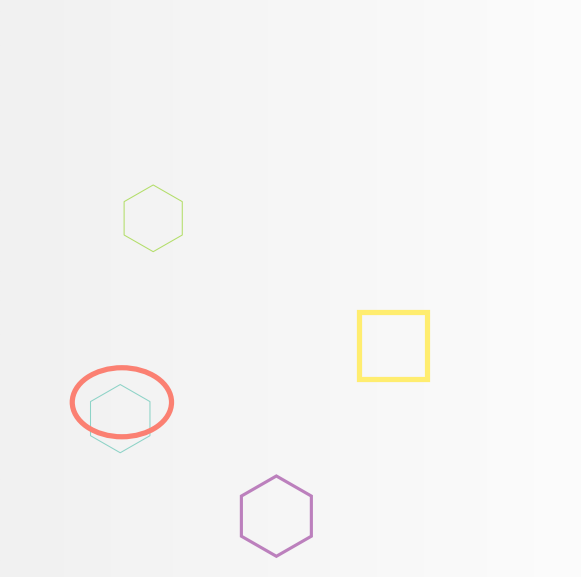[{"shape": "hexagon", "thickness": 0.5, "radius": 0.3, "center": [0.207, 0.274]}, {"shape": "oval", "thickness": 2.5, "radius": 0.43, "center": [0.21, 0.303]}, {"shape": "hexagon", "thickness": 0.5, "radius": 0.29, "center": [0.264, 0.621]}, {"shape": "hexagon", "thickness": 1.5, "radius": 0.35, "center": [0.475, 0.105]}, {"shape": "square", "thickness": 2.5, "radius": 0.29, "center": [0.677, 0.401]}]